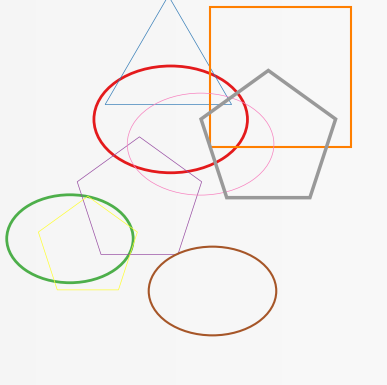[{"shape": "oval", "thickness": 2, "radius": 0.99, "center": [0.441, 0.69]}, {"shape": "triangle", "thickness": 0.5, "radius": 0.94, "center": [0.434, 0.823]}, {"shape": "oval", "thickness": 2, "radius": 0.82, "center": [0.181, 0.38]}, {"shape": "pentagon", "thickness": 0.5, "radius": 0.84, "center": [0.36, 0.476]}, {"shape": "square", "thickness": 1.5, "radius": 0.91, "center": [0.724, 0.8]}, {"shape": "pentagon", "thickness": 0.5, "radius": 0.67, "center": [0.227, 0.356]}, {"shape": "oval", "thickness": 1.5, "radius": 0.82, "center": [0.548, 0.244]}, {"shape": "oval", "thickness": 0.5, "radius": 0.95, "center": [0.518, 0.626]}, {"shape": "pentagon", "thickness": 2.5, "radius": 0.91, "center": [0.692, 0.634]}]